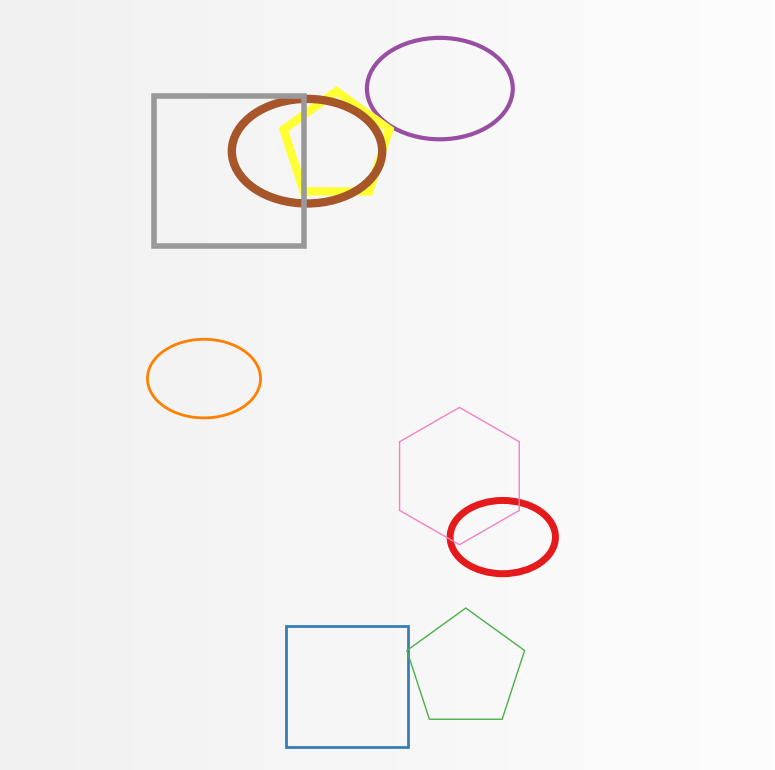[{"shape": "oval", "thickness": 2.5, "radius": 0.34, "center": [0.649, 0.302]}, {"shape": "square", "thickness": 1, "radius": 0.39, "center": [0.448, 0.109]}, {"shape": "pentagon", "thickness": 0.5, "radius": 0.4, "center": [0.601, 0.13]}, {"shape": "oval", "thickness": 1.5, "radius": 0.47, "center": [0.568, 0.885]}, {"shape": "oval", "thickness": 1, "radius": 0.36, "center": [0.263, 0.508]}, {"shape": "pentagon", "thickness": 3, "radius": 0.36, "center": [0.434, 0.81]}, {"shape": "oval", "thickness": 3, "radius": 0.49, "center": [0.396, 0.804]}, {"shape": "hexagon", "thickness": 0.5, "radius": 0.45, "center": [0.593, 0.382]}, {"shape": "square", "thickness": 2, "radius": 0.49, "center": [0.295, 0.778]}]